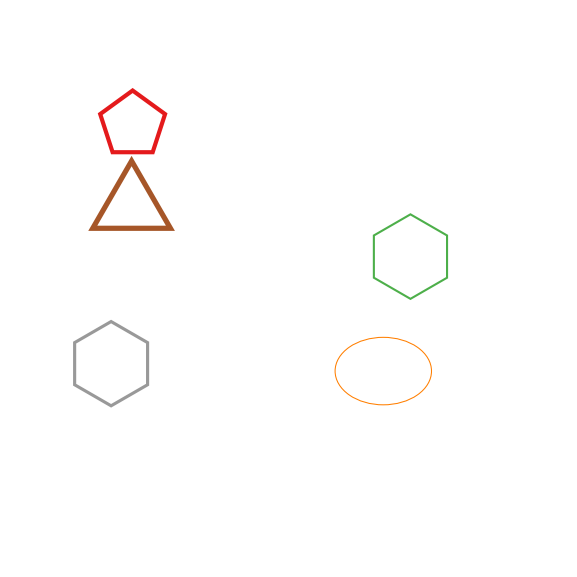[{"shape": "pentagon", "thickness": 2, "radius": 0.3, "center": [0.23, 0.783]}, {"shape": "hexagon", "thickness": 1, "radius": 0.37, "center": [0.711, 0.555]}, {"shape": "oval", "thickness": 0.5, "radius": 0.42, "center": [0.664, 0.357]}, {"shape": "triangle", "thickness": 2.5, "radius": 0.39, "center": [0.228, 0.643]}, {"shape": "hexagon", "thickness": 1.5, "radius": 0.36, "center": [0.192, 0.369]}]